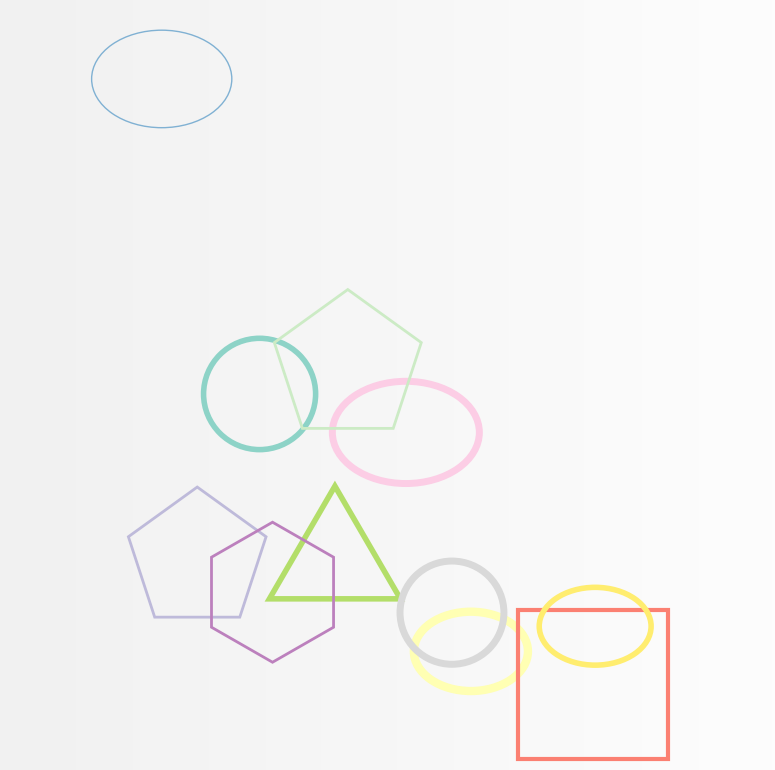[{"shape": "circle", "thickness": 2, "radius": 0.36, "center": [0.335, 0.488]}, {"shape": "oval", "thickness": 3, "radius": 0.37, "center": [0.608, 0.154]}, {"shape": "pentagon", "thickness": 1, "radius": 0.47, "center": [0.254, 0.274]}, {"shape": "square", "thickness": 1.5, "radius": 0.48, "center": [0.765, 0.111]}, {"shape": "oval", "thickness": 0.5, "radius": 0.45, "center": [0.209, 0.897]}, {"shape": "triangle", "thickness": 2, "radius": 0.49, "center": [0.432, 0.271]}, {"shape": "oval", "thickness": 2.5, "radius": 0.47, "center": [0.524, 0.438]}, {"shape": "circle", "thickness": 2.5, "radius": 0.34, "center": [0.583, 0.204]}, {"shape": "hexagon", "thickness": 1, "radius": 0.45, "center": [0.352, 0.231]}, {"shape": "pentagon", "thickness": 1, "radius": 0.5, "center": [0.449, 0.524]}, {"shape": "oval", "thickness": 2, "radius": 0.36, "center": [0.768, 0.187]}]